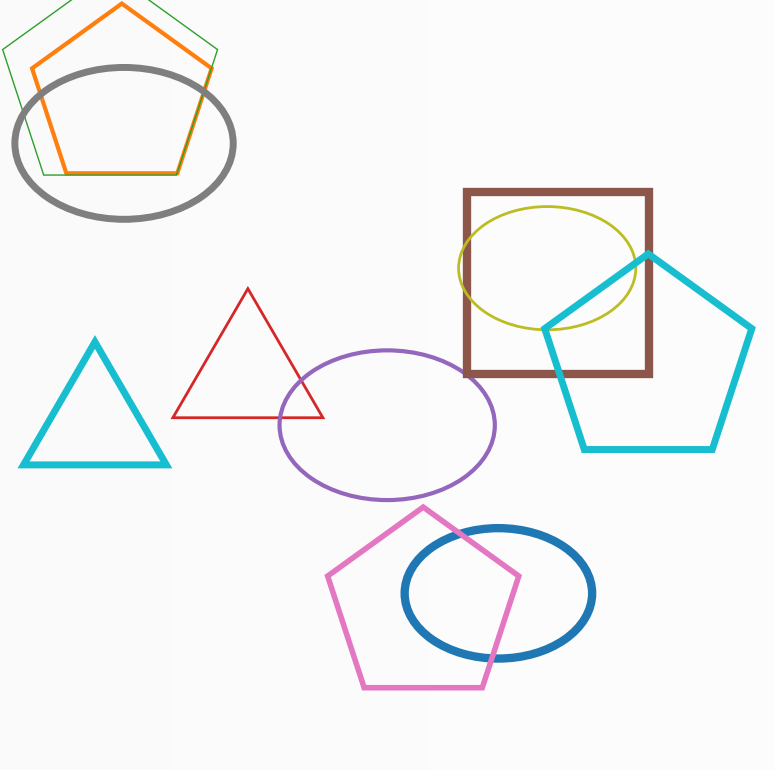[{"shape": "oval", "thickness": 3, "radius": 0.6, "center": [0.643, 0.229]}, {"shape": "pentagon", "thickness": 1.5, "radius": 0.61, "center": [0.157, 0.874]}, {"shape": "pentagon", "thickness": 0.5, "radius": 0.73, "center": [0.142, 0.891]}, {"shape": "triangle", "thickness": 1, "radius": 0.56, "center": [0.32, 0.513]}, {"shape": "oval", "thickness": 1.5, "radius": 0.69, "center": [0.5, 0.448]}, {"shape": "square", "thickness": 3, "radius": 0.59, "center": [0.72, 0.633]}, {"shape": "pentagon", "thickness": 2, "radius": 0.65, "center": [0.546, 0.212]}, {"shape": "oval", "thickness": 2.5, "radius": 0.7, "center": [0.16, 0.814]}, {"shape": "oval", "thickness": 1, "radius": 0.57, "center": [0.706, 0.652]}, {"shape": "pentagon", "thickness": 2.5, "radius": 0.7, "center": [0.836, 0.53]}, {"shape": "triangle", "thickness": 2.5, "radius": 0.53, "center": [0.123, 0.449]}]